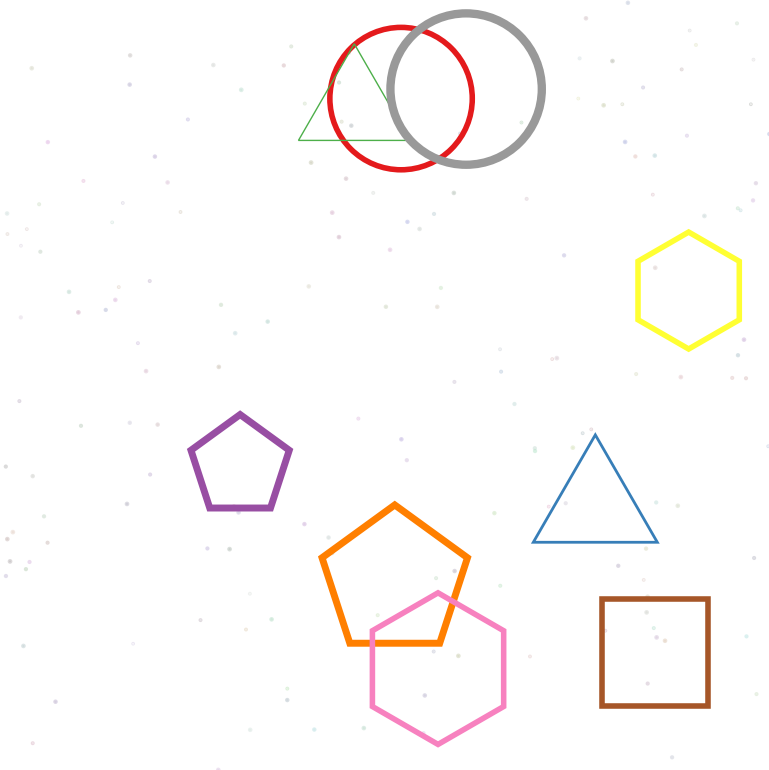[{"shape": "circle", "thickness": 2, "radius": 0.46, "center": [0.521, 0.872]}, {"shape": "triangle", "thickness": 1, "radius": 0.46, "center": [0.773, 0.342]}, {"shape": "triangle", "thickness": 0.5, "radius": 0.42, "center": [0.46, 0.859]}, {"shape": "pentagon", "thickness": 2.5, "radius": 0.34, "center": [0.312, 0.395]}, {"shape": "pentagon", "thickness": 2.5, "radius": 0.5, "center": [0.513, 0.245]}, {"shape": "hexagon", "thickness": 2, "radius": 0.38, "center": [0.894, 0.623]}, {"shape": "square", "thickness": 2, "radius": 0.35, "center": [0.851, 0.153]}, {"shape": "hexagon", "thickness": 2, "radius": 0.49, "center": [0.569, 0.132]}, {"shape": "circle", "thickness": 3, "radius": 0.49, "center": [0.605, 0.884]}]